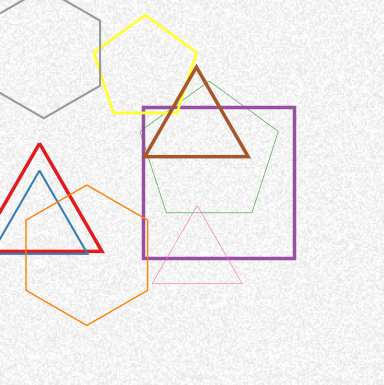[{"shape": "triangle", "thickness": 2.5, "radius": 0.93, "center": [0.103, 0.441]}, {"shape": "triangle", "thickness": 1.5, "radius": 0.72, "center": [0.103, 0.413]}, {"shape": "pentagon", "thickness": 0.5, "radius": 0.95, "center": [0.543, 0.6]}, {"shape": "square", "thickness": 2.5, "radius": 0.98, "center": [0.567, 0.525]}, {"shape": "hexagon", "thickness": 1, "radius": 0.91, "center": [0.225, 0.337]}, {"shape": "pentagon", "thickness": 2, "radius": 0.7, "center": [0.377, 0.82]}, {"shape": "triangle", "thickness": 2.5, "radius": 0.78, "center": [0.51, 0.671]}, {"shape": "triangle", "thickness": 0.5, "radius": 0.68, "center": [0.512, 0.331]}, {"shape": "hexagon", "thickness": 1.5, "radius": 0.84, "center": [0.114, 0.862]}]